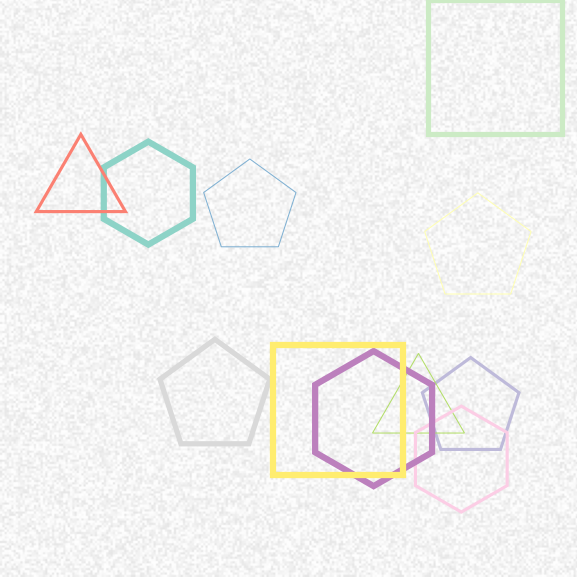[{"shape": "hexagon", "thickness": 3, "radius": 0.45, "center": [0.257, 0.665]}, {"shape": "pentagon", "thickness": 0.5, "radius": 0.48, "center": [0.827, 0.568]}, {"shape": "pentagon", "thickness": 1.5, "radius": 0.44, "center": [0.815, 0.292]}, {"shape": "triangle", "thickness": 1.5, "radius": 0.45, "center": [0.14, 0.677]}, {"shape": "pentagon", "thickness": 0.5, "radius": 0.42, "center": [0.433, 0.64]}, {"shape": "triangle", "thickness": 0.5, "radius": 0.46, "center": [0.725, 0.295]}, {"shape": "hexagon", "thickness": 1.5, "radius": 0.46, "center": [0.799, 0.204]}, {"shape": "pentagon", "thickness": 2.5, "radius": 0.5, "center": [0.372, 0.312]}, {"shape": "hexagon", "thickness": 3, "radius": 0.58, "center": [0.647, 0.274]}, {"shape": "square", "thickness": 2.5, "radius": 0.58, "center": [0.857, 0.883]}, {"shape": "square", "thickness": 3, "radius": 0.56, "center": [0.585, 0.289]}]